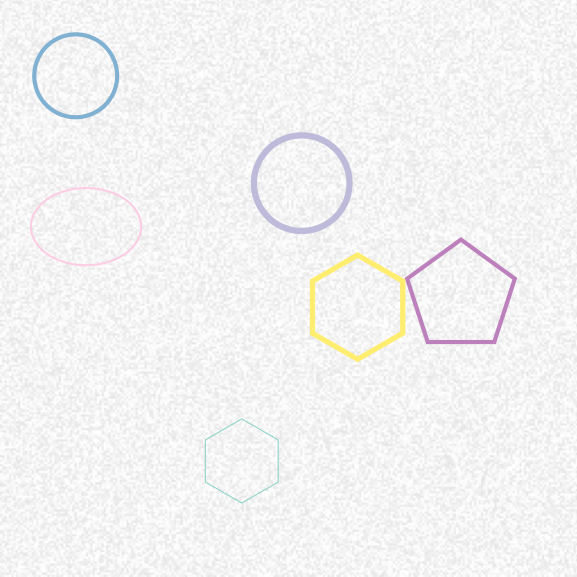[{"shape": "hexagon", "thickness": 0.5, "radius": 0.36, "center": [0.419, 0.201]}, {"shape": "circle", "thickness": 3, "radius": 0.41, "center": [0.522, 0.682]}, {"shape": "circle", "thickness": 2, "radius": 0.36, "center": [0.131, 0.868]}, {"shape": "oval", "thickness": 1, "radius": 0.48, "center": [0.149, 0.607]}, {"shape": "pentagon", "thickness": 2, "radius": 0.49, "center": [0.798, 0.486]}, {"shape": "hexagon", "thickness": 2.5, "radius": 0.45, "center": [0.619, 0.467]}]